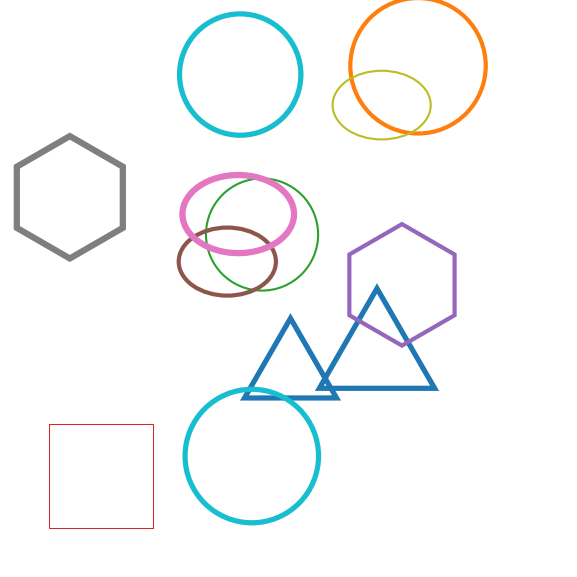[{"shape": "triangle", "thickness": 2.5, "radius": 0.58, "center": [0.653, 0.384]}, {"shape": "triangle", "thickness": 2.5, "radius": 0.46, "center": [0.503, 0.356]}, {"shape": "circle", "thickness": 2, "radius": 0.59, "center": [0.724, 0.885]}, {"shape": "circle", "thickness": 1, "radius": 0.49, "center": [0.454, 0.593]}, {"shape": "square", "thickness": 0.5, "radius": 0.45, "center": [0.175, 0.174]}, {"shape": "hexagon", "thickness": 2, "radius": 0.53, "center": [0.696, 0.506]}, {"shape": "oval", "thickness": 2, "radius": 0.42, "center": [0.394, 0.546]}, {"shape": "oval", "thickness": 3, "radius": 0.48, "center": [0.413, 0.628]}, {"shape": "hexagon", "thickness": 3, "radius": 0.53, "center": [0.121, 0.658]}, {"shape": "oval", "thickness": 1, "radius": 0.42, "center": [0.661, 0.817]}, {"shape": "circle", "thickness": 2.5, "radius": 0.58, "center": [0.436, 0.209]}, {"shape": "circle", "thickness": 2.5, "radius": 0.53, "center": [0.416, 0.87]}]